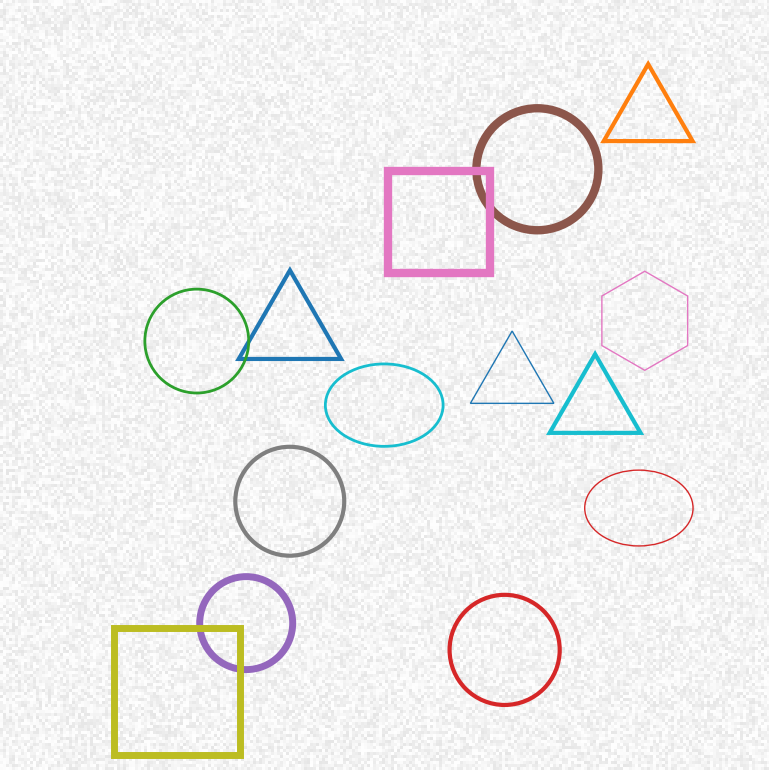[{"shape": "triangle", "thickness": 0.5, "radius": 0.31, "center": [0.665, 0.507]}, {"shape": "triangle", "thickness": 1.5, "radius": 0.38, "center": [0.377, 0.572]}, {"shape": "triangle", "thickness": 1.5, "radius": 0.33, "center": [0.842, 0.85]}, {"shape": "circle", "thickness": 1, "radius": 0.34, "center": [0.256, 0.557]}, {"shape": "oval", "thickness": 0.5, "radius": 0.35, "center": [0.83, 0.34]}, {"shape": "circle", "thickness": 1.5, "radius": 0.36, "center": [0.655, 0.156]}, {"shape": "circle", "thickness": 2.5, "radius": 0.3, "center": [0.32, 0.191]}, {"shape": "circle", "thickness": 3, "radius": 0.4, "center": [0.698, 0.78]}, {"shape": "square", "thickness": 3, "radius": 0.33, "center": [0.57, 0.712]}, {"shape": "hexagon", "thickness": 0.5, "radius": 0.32, "center": [0.837, 0.583]}, {"shape": "circle", "thickness": 1.5, "radius": 0.35, "center": [0.376, 0.349]}, {"shape": "square", "thickness": 2.5, "radius": 0.41, "center": [0.23, 0.102]}, {"shape": "oval", "thickness": 1, "radius": 0.38, "center": [0.499, 0.474]}, {"shape": "triangle", "thickness": 1.5, "radius": 0.34, "center": [0.773, 0.472]}]